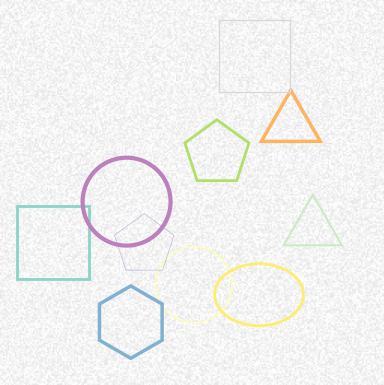[{"shape": "square", "thickness": 2, "radius": 0.47, "center": [0.138, 0.37]}, {"shape": "circle", "thickness": 1, "radius": 0.49, "center": [0.503, 0.261]}, {"shape": "pentagon", "thickness": 0.5, "radius": 0.41, "center": [0.375, 0.364]}, {"shape": "hexagon", "thickness": 2.5, "radius": 0.47, "center": [0.34, 0.163]}, {"shape": "triangle", "thickness": 2.5, "radius": 0.44, "center": [0.755, 0.677]}, {"shape": "pentagon", "thickness": 2, "radius": 0.44, "center": [0.563, 0.602]}, {"shape": "square", "thickness": 1, "radius": 0.46, "center": [0.662, 0.855]}, {"shape": "circle", "thickness": 3, "radius": 0.57, "center": [0.329, 0.476]}, {"shape": "triangle", "thickness": 1.5, "radius": 0.44, "center": [0.813, 0.407]}, {"shape": "oval", "thickness": 2, "radius": 0.58, "center": [0.673, 0.234]}]